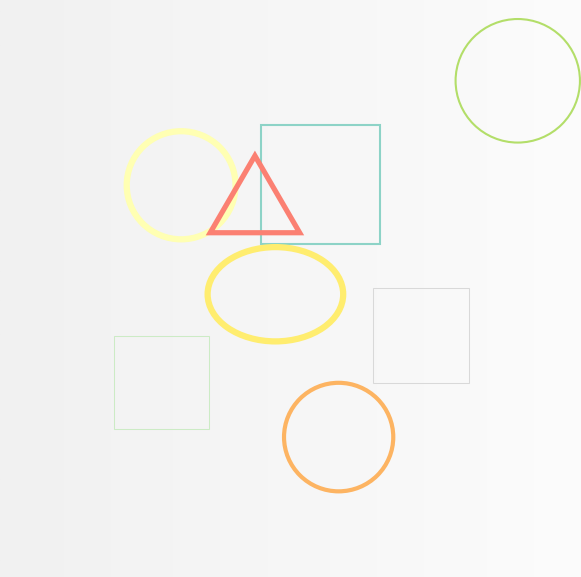[{"shape": "square", "thickness": 1, "radius": 0.52, "center": [0.551, 0.679]}, {"shape": "circle", "thickness": 3, "radius": 0.47, "center": [0.312, 0.678]}, {"shape": "triangle", "thickness": 2.5, "radius": 0.44, "center": [0.439, 0.641]}, {"shape": "circle", "thickness": 2, "radius": 0.47, "center": [0.583, 0.242]}, {"shape": "circle", "thickness": 1, "radius": 0.53, "center": [0.891, 0.859]}, {"shape": "square", "thickness": 0.5, "radius": 0.41, "center": [0.724, 0.418]}, {"shape": "square", "thickness": 0.5, "radius": 0.41, "center": [0.278, 0.337]}, {"shape": "oval", "thickness": 3, "radius": 0.58, "center": [0.474, 0.49]}]